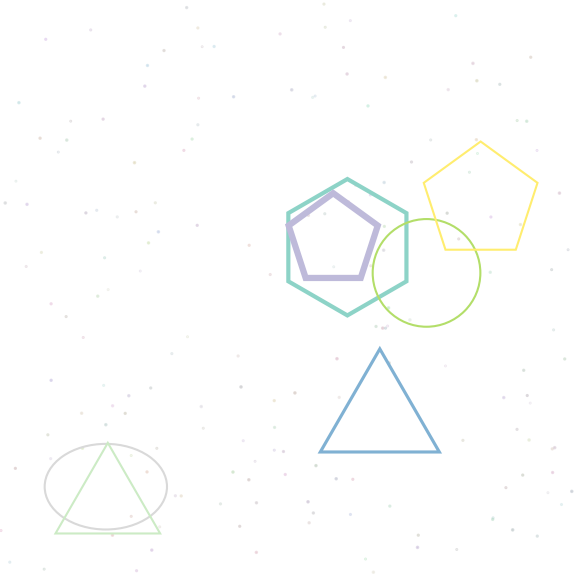[{"shape": "hexagon", "thickness": 2, "radius": 0.59, "center": [0.602, 0.571]}, {"shape": "pentagon", "thickness": 3, "radius": 0.41, "center": [0.577, 0.583]}, {"shape": "triangle", "thickness": 1.5, "radius": 0.59, "center": [0.658, 0.276]}, {"shape": "circle", "thickness": 1, "radius": 0.47, "center": [0.739, 0.527]}, {"shape": "oval", "thickness": 1, "radius": 0.53, "center": [0.183, 0.156]}, {"shape": "triangle", "thickness": 1, "radius": 0.52, "center": [0.187, 0.128]}, {"shape": "pentagon", "thickness": 1, "radius": 0.52, "center": [0.832, 0.651]}]